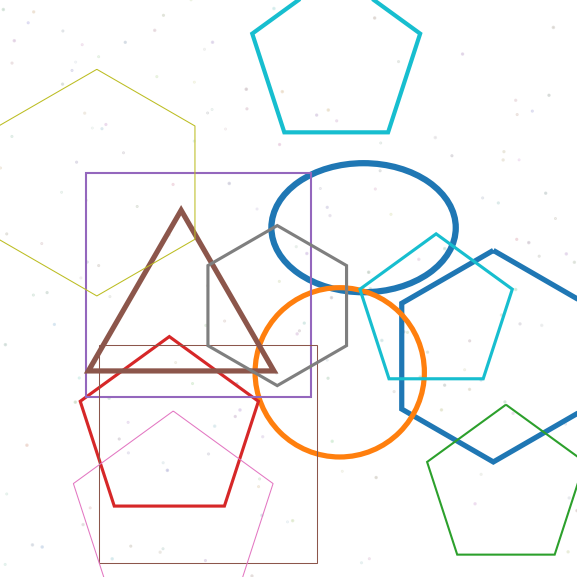[{"shape": "hexagon", "thickness": 2.5, "radius": 0.92, "center": [0.854, 0.382]}, {"shape": "oval", "thickness": 3, "radius": 0.8, "center": [0.63, 0.605]}, {"shape": "circle", "thickness": 2.5, "radius": 0.73, "center": [0.588, 0.354]}, {"shape": "pentagon", "thickness": 1, "radius": 0.72, "center": [0.876, 0.155]}, {"shape": "pentagon", "thickness": 1.5, "radius": 0.81, "center": [0.293, 0.254]}, {"shape": "square", "thickness": 1, "radius": 0.97, "center": [0.344, 0.506]}, {"shape": "square", "thickness": 0.5, "radius": 0.95, "center": [0.36, 0.213]}, {"shape": "triangle", "thickness": 2.5, "radius": 0.93, "center": [0.314, 0.45]}, {"shape": "pentagon", "thickness": 0.5, "radius": 0.91, "center": [0.3, 0.106]}, {"shape": "hexagon", "thickness": 1.5, "radius": 0.69, "center": [0.48, 0.47]}, {"shape": "hexagon", "thickness": 0.5, "radius": 0.98, "center": [0.168, 0.683]}, {"shape": "pentagon", "thickness": 1.5, "radius": 0.69, "center": [0.755, 0.455]}, {"shape": "pentagon", "thickness": 2, "radius": 0.76, "center": [0.582, 0.894]}]